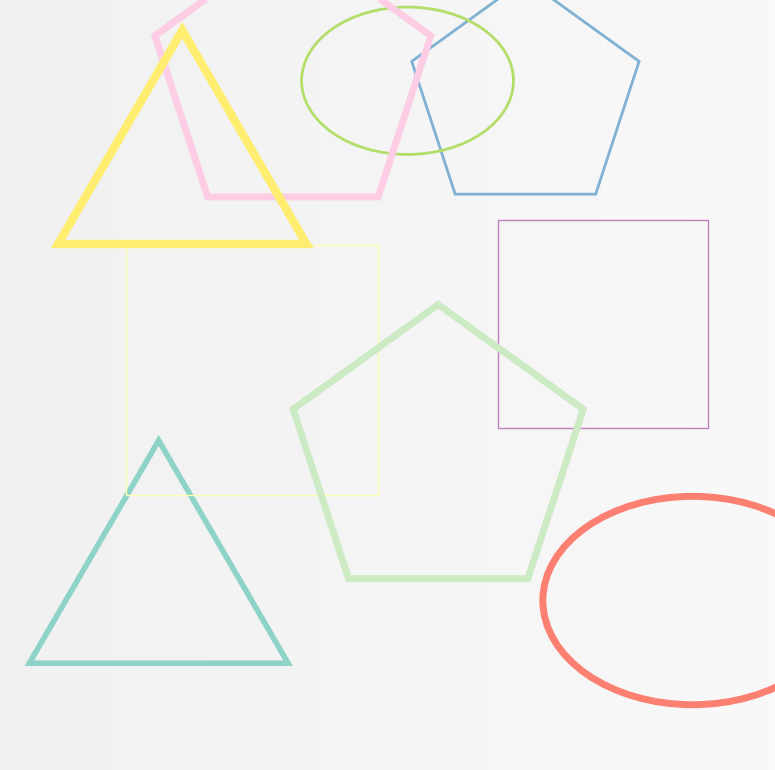[{"shape": "triangle", "thickness": 2, "radius": 0.96, "center": [0.205, 0.235]}, {"shape": "square", "thickness": 0.5, "radius": 0.81, "center": [0.325, 0.519]}, {"shape": "oval", "thickness": 2.5, "radius": 0.97, "center": [0.894, 0.22]}, {"shape": "pentagon", "thickness": 1, "radius": 0.77, "center": [0.678, 0.873]}, {"shape": "oval", "thickness": 1, "radius": 0.68, "center": [0.526, 0.895]}, {"shape": "pentagon", "thickness": 2.5, "radius": 0.94, "center": [0.378, 0.896]}, {"shape": "square", "thickness": 0.5, "radius": 0.68, "center": [0.778, 0.579]}, {"shape": "pentagon", "thickness": 2.5, "radius": 0.98, "center": [0.565, 0.408]}, {"shape": "triangle", "thickness": 3, "radius": 0.93, "center": [0.235, 0.776]}]